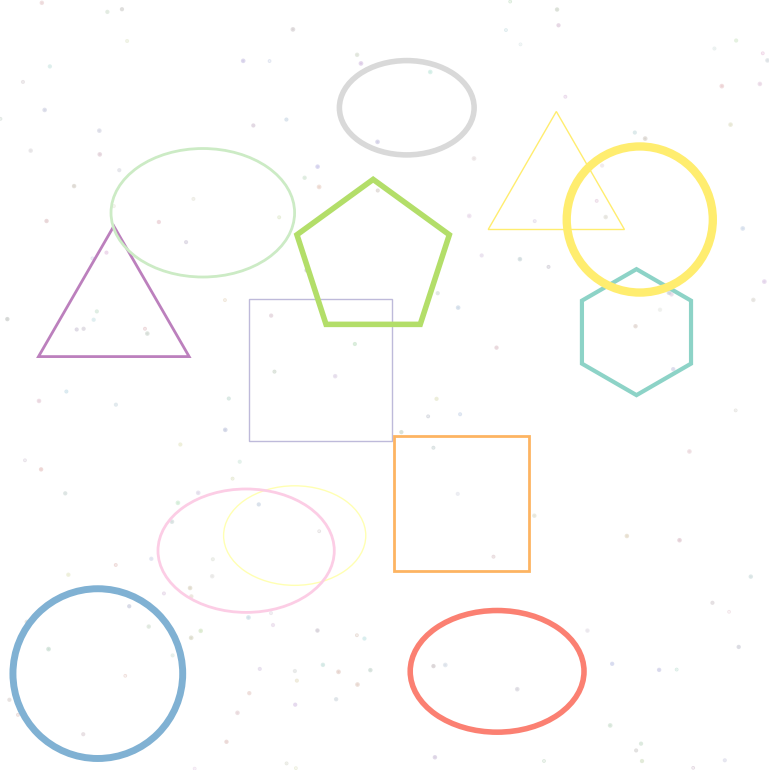[{"shape": "hexagon", "thickness": 1.5, "radius": 0.41, "center": [0.827, 0.569]}, {"shape": "oval", "thickness": 0.5, "radius": 0.46, "center": [0.383, 0.304]}, {"shape": "square", "thickness": 0.5, "radius": 0.46, "center": [0.417, 0.519]}, {"shape": "oval", "thickness": 2, "radius": 0.56, "center": [0.646, 0.128]}, {"shape": "circle", "thickness": 2.5, "radius": 0.55, "center": [0.127, 0.125]}, {"shape": "square", "thickness": 1, "radius": 0.44, "center": [0.599, 0.346]}, {"shape": "pentagon", "thickness": 2, "radius": 0.52, "center": [0.485, 0.663]}, {"shape": "oval", "thickness": 1, "radius": 0.57, "center": [0.32, 0.285]}, {"shape": "oval", "thickness": 2, "radius": 0.44, "center": [0.528, 0.86]}, {"shape": "triangle", "thickness": 1, "radius": 0.56, "center": [0.148, 0.593]}, {"shape": "oval", "thickness": 1, "radius": 0.6, "center": [0.263, 0.724]}, {"shape": "triangle", "thickness": 0.5, "radius": 0.51, "center": [0.723, 0.753]}, {"shape": "circle", "thickness": 3, "radius": 0.47, "center": [0.831, 0.715]}]